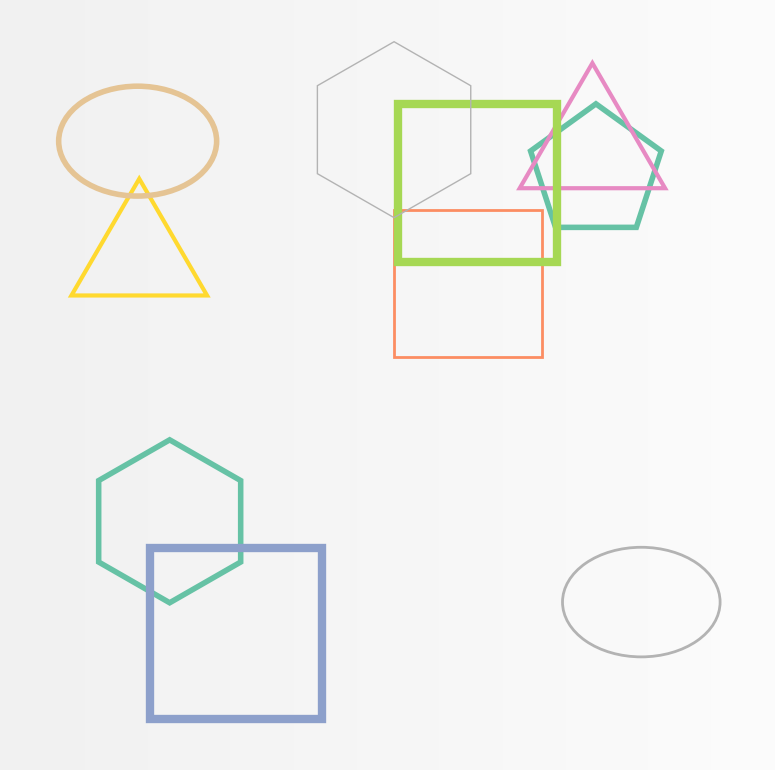[{"shape": "hexagon", "thickness": 2, "radius": 0.53, "center": [0.219, 0.323]}, {"shape": "pentagon", "thickness": 2, "radius": 0.44, "center": [0.769, 0.776]}, {"shape": "square", "thickness": 1, "radius": 0.48, "center": [0.604, 0.632]}, {"shape": "square", "thickness": 3, "radius": 0.56, "center": [0.305, 0.177]}, {"shape": "triangle", "thickness": 1.5, "radius": 0.54, "center": [0.764, 0.81]}, {"shape": "square", "thickness": 3, "radius": 0.51, "center": [0.616, 0.762]}, {"shape": "triangle", "thickness": 1.5, "radius": 0.51, "center": [0.18, 0.667]}, {"shape": "oval", "thickness": 2, "radius": 0.51, "center": [0.178, 0.817]}, {"shape": "oval", "thickness": 1, "radius": 0.51, "center": [0.827, 0.218]}, {"shape": "hexagon", "thickness": 0.5, "radius": 0.57, "center": [0.508, 0.832]}]